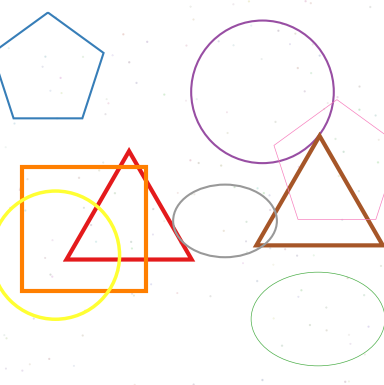[{"shape": "triangle", "thickness": 3, "radius": 0.94, "center": [0.335, 0.42]}, {"shape": "pentagon", "thickness": 1.5, "radius": 0.76, "center": [0.125, 0.816]}, {"shape": "oval", "thickness": 0.5, "radius": 0.87, "center": [0.826, 0.171]}, {"shape": "circle", "thickness": 1.5, "radius": 0.93, "center": [0.682, 0.761]}, {"shape": "square", "thickness": 3, "radius": 0.81, "center": [0.218, 0.405]}, {"shape": "circle", "thickness": 2.5, "radius": 0.83, "center": [0.144, 0.337]}, {"shape": "triangle", "thickness": 3, "radius": 0.95, "center": [0.83, 0.457]}, {"shape": "pentagon", "thickness": 0.5, "radius": 0.86, "center": [0.875, 0.569]}, {"shape": "oval", "thickness": 1.5, "radius": 0.67, "center": [0.584, 0.426]}]